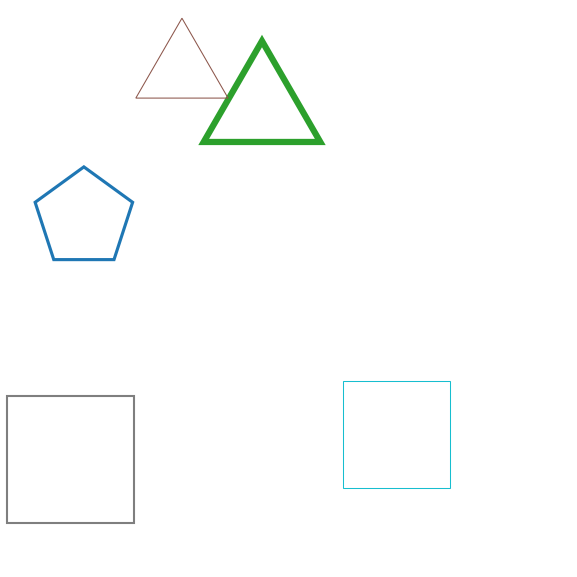[{"shape": "pentagon", "thickness": 1.5, "radius": 0.44, "center": [0.145, 0.621]}, {"shape": "triangle", "thickness": 3, "radius": 0.58, "center": [0.454, 0.812]}, {"shape": "triangle", "thickness": 0.5, "radius": 0.46, "center": [0.315, 0.875]}, {"shape": "square", "thickness": 1, "radius": 0.55, "center": [0.121, 0.203]}, {"shape": "square", "thickness": 0.5, "radius": 0.46, "center": [0.686, 0.247]}]